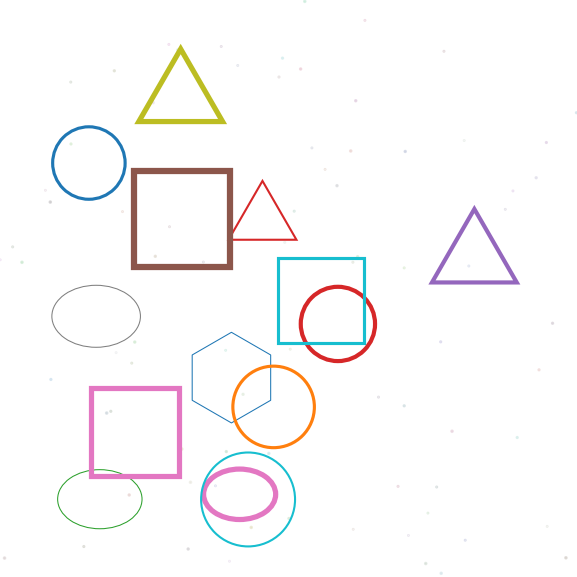[{"shape": "hexagon", "thickness": 0.5, "radius": 0.39, "center": [0.401, 0.345]}, {"shape": "circle", "thickness": 1.5, "radius": 0.31, "center": [0.154, 0.717]}, {"shape": "circle", "thickness": 1.5, "radius": 0.35, "center": [0.474, 0.295]}, {"shape": "oval", "thickness": 0.5, "radius": 0.37, "center": [0.173, 0.135]}, {"shape": "circle", "thickness": 2, "radius": 0.32, "center": [0.585, 0.438]}, {"shape": "triangle", "thickness": 1, "radius": 0.34, "center": [0.454, 0.618]}, {"shape": "triangle", "thickness": 2, "radius": 0.42, "center": [0.821, 0.552]}, {"shape": "square", "thickness": 3, "radius": 0.42, "center": [0.315, 0.62]}, {"shape": "square", "thickness": 2.5, "radius": 0.38, "center": [0.233, 0.252]}, {"shape": "oval", "thickness": 2.5, "radius": 0.31, "center": [0.415, 0.143]}, {"shape": "oval", "thickness": 0.5, "radius": 0.38, "center": [0.167, 0.451]}, {"shape": "triangle", "thickness": 2.5, "radius": 0.42, "center": [0.313, 0.831]}, {"shape": "square", "thickness": 1.5, "radius": 0.37, "center": [0.556, 0.479]}, {"shape": "circle", "thickness": 1, "radius": 0.41, "center": [0.43, 0.134]}]